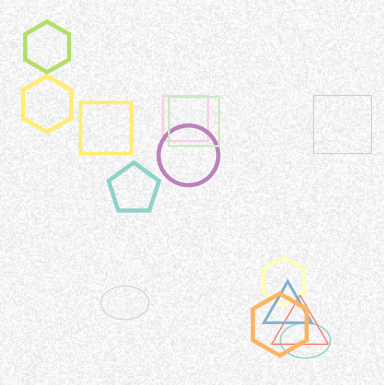[{"shape": "oval", "thickness": 1, "radius": 0.33, "center": [0.793, 0.116]}, {"shape": "pentagon", "thickness": 3, "radius": 0.34, "center": [0.348, 0.509]}, {"shape": "hexagon", "thickness": 2.5, "radius": 0.31, "center": [0.737, 0.27]}, {"shape": "square", "thickness": 0.5, "radius": 0.37, "center": [0.889, 0.677]}, {"shape": "triangle", "thickness": 1, "radius": 0.42, "center": [0.779, 0.148]}, {"shape": "triangle", "thickness": 2, "radius": 0.36, "center": [0.747, 0.198]}, {"shape": "hexagon", "thickness": 3, "radius": 0.4, "center": [0.727, 0.157]}, {"shape": "hexagon", "thickness": 3, "radius": 0.33, "center": [0.122, 0.878]}, {"shape": "square", "thickness": 1.5, "radius": 0.3, "center": [0.482, 0.692]}, {"shape": "oval", "thickness": 1, "radius": 0.31, "center": [0.324, 0.213]}, {"shape": "circle", "thickness": 3, "radius": 0.39, "center": [0.49, 0.596]}, {"shape": "square", "thickness": 1.5, "radius": 0.32, "center": [0.504, 0.684]}, {"shape": "square", "thickness": 2.5, "radius": 0.33, "center": [0.275, 0.668]}, {"shape": "hexagon", "thickness": 3, "radius": 0.36, "center": [0.122, 0.73]}]